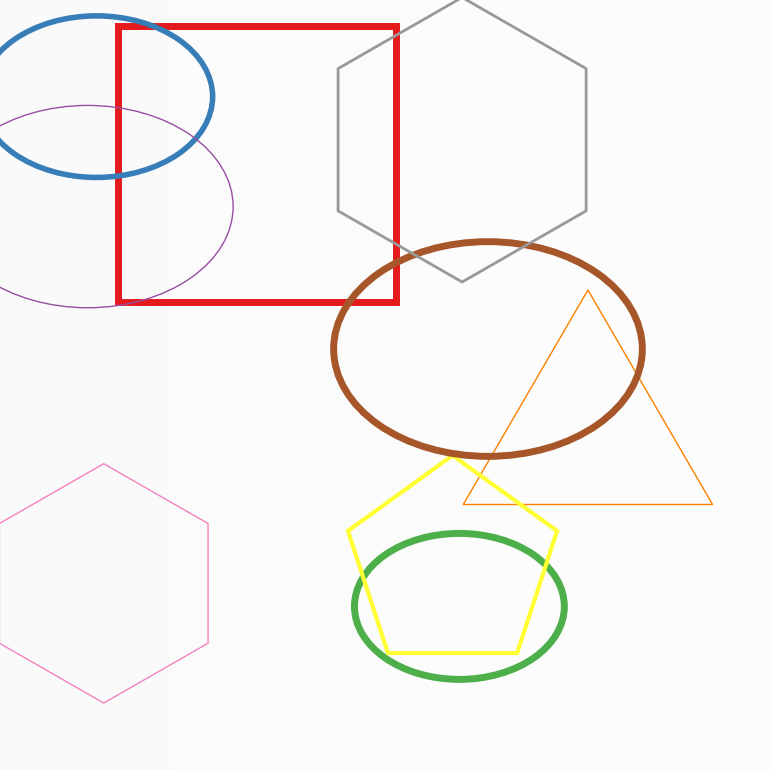[{"shape": "square", "thickness": 2.5, "radius": 0.9, "center": [0.332, 0.787]}, {"shape": "oval", "thickness": 2, "radius": 0.75, "center": [0.124, 0.874]}, {"shape": "oval", "thickness": 2.5, "radius": 0.68, "center": [0.593, 0.212]}, {"shape": "oval", "thickness": 0.5, "radius": 0.94, "center": [0.113, 0.732]}, {"shape": "triangle", "thickness": 0.5, "radius": 0.93, "center": [0.759, 0.438]}, {"shape": "pentagon", "thickness": 1.5, "radius": 0.71, "center": [0.584, 0.267]}, {"shape": "oval", "thickness": 2.5, "radius": 1.0, "center": [0.63, 0.547]}, {"shape": "hexagon", "thickness": 0.5, "radius": 0.78, "center": [0.134, 0.242]}, {"shape": "hexagon", "thickness": 1, "radius": 0.92, "center": [0.596, 0.819]}]